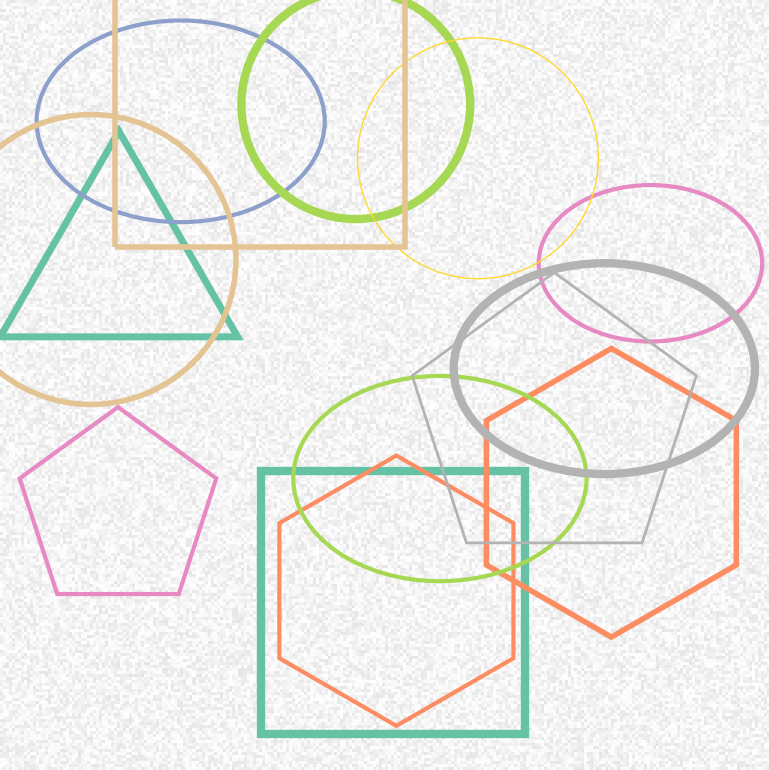[{"shape": "triangle", "thickness": 2.5, "radius": 0.89, "center": [0.154, 0.652]}, {"shape": "square", "thickness": 3, "radius": 0.86, "center": [0.511, 0.217]}, {"shape": "hexagon", "thickness": 2, "radius": 0.94, "center": [0.794, 0.36]}, {"shape": "hexagon", "thickness": 1.5, "radius": 0.88, "center": [0.515, 0.233]}, {"shape": "oval", "thickness": 1.5, "radius": 0.94, "center": [0.235, 0.842]}, {"shape": "pentagon", "thickness": 1.5, "radius": 0.67, "center": [0.153, 0.337]}, {"shape": "oval", "thickness": 1.5, "radius": 0.73, "center": [0.845, 0.658]}, {"shape": "circle", "thickness": 3, "radius": 0.74, "center": [0.462, 0.864]}, {"shape": "oval", "thickness": 1.5, "radius": 0.95, "center": [0.571, 0.378]}, {"shape": "circle", "thickness": 0.5, "radius": 0.78, "center": [0.621, 0.794]}, {"shape": "circle", "thickness": 2, "radius": 0.94, "center": [0.118, 0.663]}, {"shape": "square", "thickness": 2, "radius": 0.94, "center": [0.338, 0.867]}, {"shape": "oval", "thickness": 3, "radius": 0.98, "center": [0.785, 0.521]}, {"shape": "pentagon", "thickness": 1, "radius": 0.97, "center": [0.72, 0.452]}]